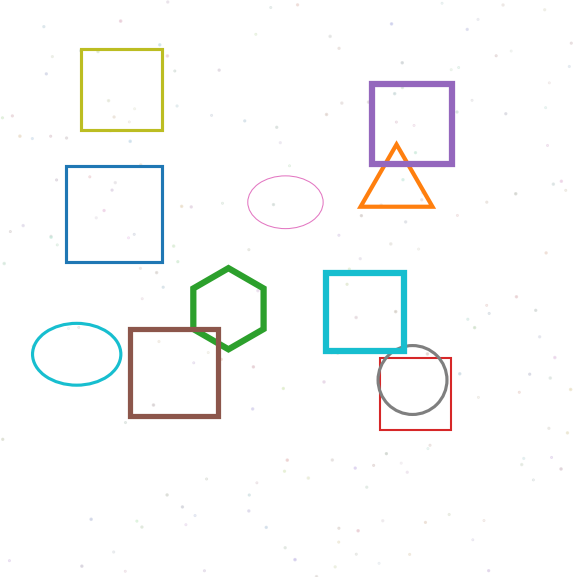[{"shape": "square", "thickness": 1.5, "radius": 0.42, "center": [0.197, 0.629]}, {"shape": "triangle", "thickness": 2, "radius": 0.36, "center": [0.687, 0.677]}, {"shape": "hexagon", "thickness": 3, "radius": 0.35, "center": [0.396, 0.465]}, {"shape": "square", "thickness": 1, "radius": 0.31, "center": [0.719, 0.317]}, {"shape": "square", "thickness": 3, "radius": 0.35, "center": [0.714, 0.785]}, {"shape": "square", "thickness": 2.5, "radius": 0.38, "center": [0.301, 0.354]}, {"shape": "oval", "thickness": 0.5, "radius": 0.33, "center": [0.494, 0.649]}, {"shape": "circle", "thickness": 1.5, "radius": 0.3, "center": [0.714, 0.341]}, {"shape": "square", "thickness": 1.5, "radius": 0.35, "center": [0.211, 0.844]}, {"shape": "square", "thickness": 3, "radius": 0.34, "center": [0.632, 0.459]}, {"shape": "oval", "thickness": 1.5, "radius": 0.38, "center": [0.133, 0.386]}]